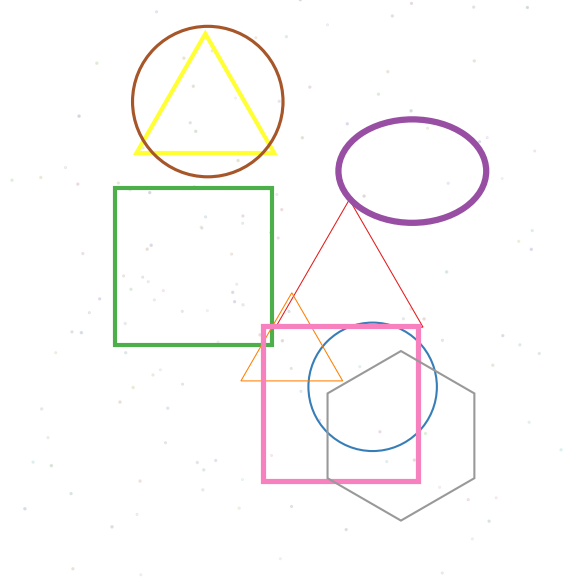[{"shape": "triangle", "thickness": 0.5, "radius": 0.74, "center": [0.605, 0.506]}, {"shape": "circle", "thickness": 1, "radius": 0.56, "center": [0.645, 0.329]}, {"shape": "square", "thickness": 2, "radius": 0.68, "center": [0.335, 0.538]}, {"shape": "oval", "thickness": 3, "radius": 0.64, "center": [0.714, 0.703]}, {"shape": "triangle", "thickness": 0.5, "radius": 0.51, "center": [0.505, 0.39]}, {"shape": "triangle", "thickness": 2, "radius": 0.69, "center": [0.356, 0.803]}, {"shape": "circle", "thickness": 1.5, "radius": 0.65, "center": [0.36, 0.823]}, {"shape": "square", "thickness": 2.5, "radius": 0.67, "center": [0.59, 0.3]}, {"shape": "hexagon", "thickness": 1, "radius": 0.73, "center": [0.694, 0.244]}]